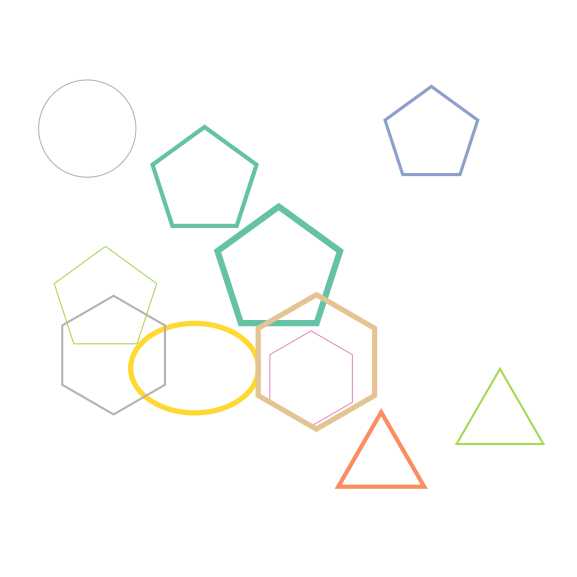[{"shape": "pentagon", "thickness": 2, "radius": 0.47, "center": [0.354, 0.685]}, {"shape": "pentagon", "thickness": 3, "radius": 0.56, "center": [0.483, 0.53]}, {"shape": "triangle", "thickness": 2, "radius": 0.43, "center": [0.66, 0.199]}, {"shape": "pentagon", "thickness": 1.5, "radius": 0.42, "center": [0.747, 0.765]}, {"shape": "hexagon", "thickness": 0.5, "radius": 0.41, "center": [0.539, 0.344]}, {"shape": "pentagon", "thickness": 0.5, "radius": 0.47, "center": [0.183, 0.479]}, {"shape": "triangle", "thickness": 1, "radius": 0.43, "center": [0.866, 0.274]}, {"shape": "oval", "thickness": 2.5, "radius": 0.55, "center": [0.337, 0.362]}, {"shape": "hexagon", "thickness": 2.5, "radius": 0.58, "center": [0.548, 0.372]}, {"shape": "circle", "thickness": 0.5, "radius": 0.42, "center": [0.151, 0.776]}, {"shape": "hexagon", "thickness": 1, "radius": 0.51, "center": [0.197, 0.384]}]